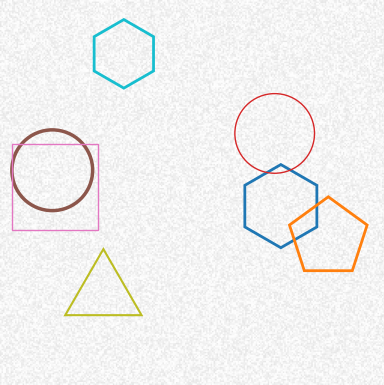[{"shape": "hexagon", "thickness": 2, "radius": 0.54, "center": [0.729, 0.465]}, {"shape": "pentagon", "thickness": 2, "radius": 0.53, "center": [0.853, 0.383]}, {"shape": "circle", "thickness": 1, "radius": 0.52, "center": [0.713, 0.653]}, {"shape": "circle", "thickness": 2.5, "radius": 0.52, "center": [0.136, 0.558]}, {"shape": "square", "thickness": 1, "radius": 0.56, "center": [0.143, 0.513]}, {"shape": "triangle", "thickness": 1.5, "radius": 0.57, "center": [0.269, 0.239]}, {"shape": "hexagon", "thickness": 2, "radius": 0.45, "center": [0.322, 0.86]}]